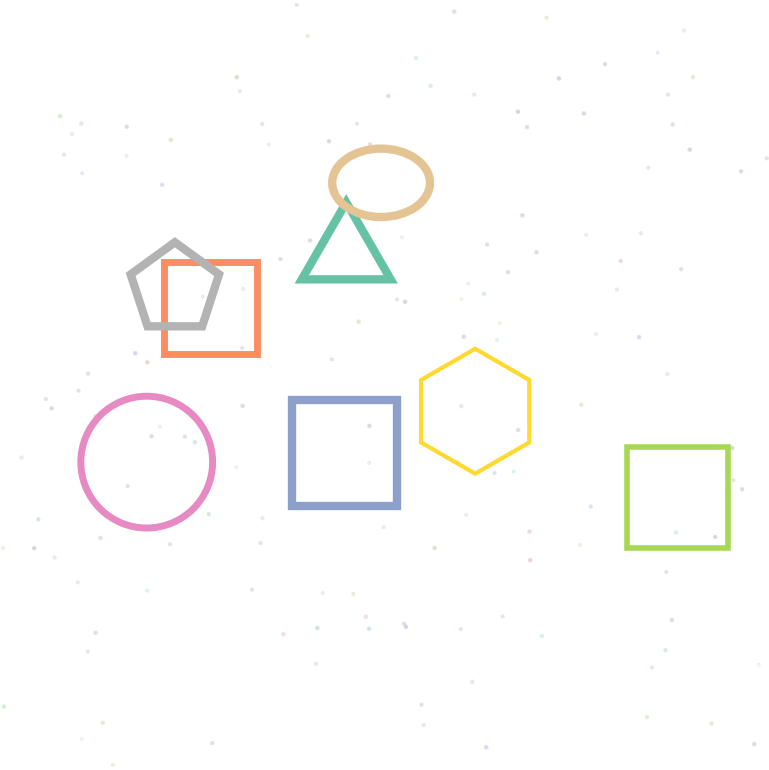[{"shape": "triangle", "thickness": 3, "radius": 0.33, "center": [0.45, 0.671]}, {"shape": "square", "thickness": 2.5, "radius": 0.3, "center": [0.273, 0.6]}, {"shape": "square", "thickness": 3, "radius": 0.34, "center": [0.447, 0.412]}, {"shape": "circle", "thickness": 2.5, "radius": 0.43, "center": [0.191, 0.4]}, {"shape": "square", "thickness": 2, "radius": 0.33, "center": [0.88, 0.354]}, {"shape": "hexagon", "thickness": 1.5, "radius": 0.41, "center": [0.617, 0.466]}, {"shape": "oval", "thickness": 3, "radius": 0.32, "center": [0.495, 0.763]}, {"shape": "pentagon", "thickness": 3, "radius": 0.3, "center": [0.227, 0.625]}]